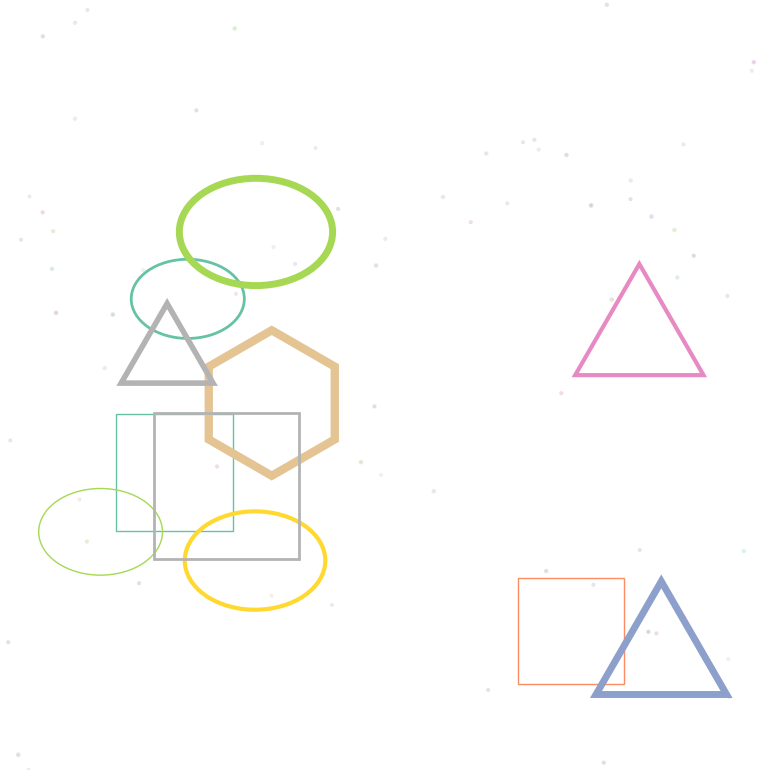[{"shape": "square", "thickness": 0.5, "radius": 0.38, "center": [0.227, 0.386]}, {"shape": "oval", "thickness": 1, "radius": 0.37, "center": [0.244, 0.612]}, {"shape": "square", "thickness": 0.5, "radius": 0.34, "center": [0.741, 0.181]}, {"shape": "triangle", "thickness": 2.5, "radius": 0.49, "center": [0.859, 0.147]}, {"shape": "triangle", "thickness": 1.5, "radius": 0.48, "center": [0.83, 0.561]}, {"shape": "oval", "thickness": 2.5, "radius": 0.5, "center": [0.332, 0.699]}, {"shape": "oval", "thickness": 0.5, "radius": 0.4, "center": [0.131, 0.309]}, {"shape": "oval", "thickness": 1.5, "radius": 0.46, "center": [0.331, 0.272]}, {"shape": "hexagon", "thickness": 3, "radius": 0.47, "center": [0.353, 0.477]}, {"shape": "square", "thickness": 1, "radius": 0.47, "center": [0.294, 0.369]}, {"shape": "triangle", "thickness": 2, "radius": 0.34, "center": [0.217, 0.537]}]